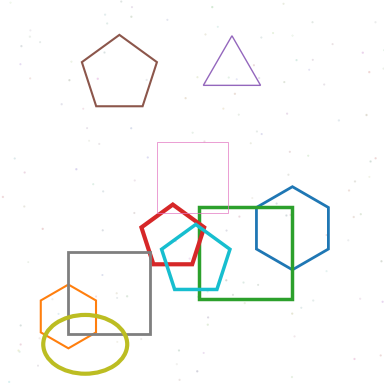[{"shape": "hexagon", "thickness": 2, "radius": 0.54, "center": [0.76, 0.407]}, {"shape": "hexagon", "thickness": 1.5, "radius": 0.41, "center": [0.178, 0.178]}, {"shape": "square", "thickness": 2.5, "radius": 0.6, "center": [0.638, 0.343]}, {"shape": "pentagon", "thickness": 3, "radius": 0.43, "center": [0.449, 0.383]}, {"shape": "triangle", "thickness": 1, "radius": 0.43, "center": [0.602, 0.821]}, {"shape": "pentagon", "thickness": 1.5, "radius": 0.51, "center": [0.31, 0.807]}, {"shape": "square", "thickness": 0.5, "radius": 0.46, "center": [0.5, 0.539]}, {"shape": "square", "thickness": 2, "radius": 0.54, "center": [0.284, 0.239]}, {"shape": "oval", "thickness": 3, "radius": 0.55, "center": [0.221, 0.106]}, {"shape": "pentagon", "thickness": 2.5, "radius": 0.47, "center": [0.509, 0.324]}]